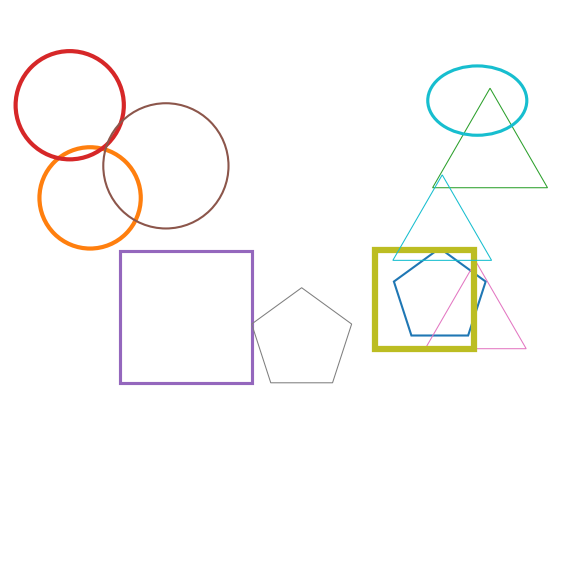[{"shape": "pentagon", "thickness": 1, "radius": 0.42, "center": [0.762, 0.486]}, {"shape": "circle", "thickness": 2, "radius": 0.44, "center": [0.156, 0.656]}, {"shape": "triangle", "thickness": 0.5, "radius": 0.57, "center": [0.849, 0.732]}, {"shape": "circle", "thickness": 2, "radius": 0.47, "center": [0.121, 0.817]}, {"shape": "square", "thickness": 1.5, "radius": 0.57, "center": [0.322, 0.45]}, {"shape": "circle", "thickness": 1, "radius": 0.54, "center": [0.287, 0.712]}, {"shape": "triangle", "thickness": 0.5, "radius": 0.5, "center": [0.824, 0.446]}, {"shape": "pentagon", "thickness": 0.5, "radius": 0.46, "center": [0.522, 0.41]}, {"shape": "square", "thickness": 3, "radius": 0.43, "center": [0.735, 0.48]}, {"shape": "triangle", "thickness": 0.5, "radius": 0.49, "center": [0.766, 0.598]}, {"shape": "oval", "thickness": 1.5, "radius": 0.43, "center": [0.826, 0.825]}]